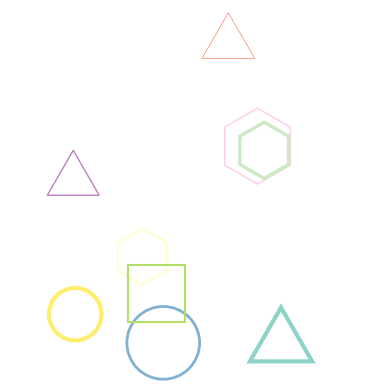[{"shape": "triangle", "thickness": 3, "radius": 0.47, "center": [0.73, 0.108]}, {"shape": "hexagon", "thickness": 1, "radius": 0.37, "center": [0.37, 0.333]}, {"shape": "triangle", "thickness": 0.5, "radius": 0.4, "center": [0.593, 0.888]}, {"shape": "circle", "thickness": 2, "radius": 0.47, "center": [0.424, 0.109]}, {"shape": "square", "thickness": 1.5, "radius": 0.37, "center": [0.406, 0.239]}, {"shape": "hexagon", "thickness": 1, "radius": 0.49, "center": [0.669, 0.62]}, {"shape": "triangle", "thickness": 1, "radius": 0.39, "center": [0.19, 0.532]}, {"shape": "hexagon", "thickness": 2.5, "radius": 0.37, "center": [0.686, 0.61]}, {"shape": "circle", "thickness": 3, "radius": 0.34, "center": [0.195, 0.184]}]